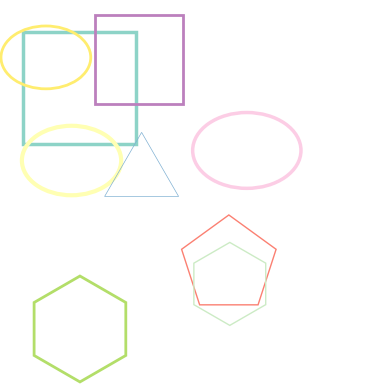[{"shape": "square", "thickness": 2.5, "radius": 0.73, "center": [0.206, 0.771]}, {"shape": "oval", "thickness": 3, "radius": 0.64, "center": [0.186, 0.583]}, {"shape": "pentagon", "thickness": 1, "radius": 0.65, "center": [0.594, 0.313]}, {"shape": "triangle", "thickness": 0.5, "radius": 0.55, "center": [0.368, 0.545]}, {"shape": "hexagon", "thickness": 2, "radius": 0.69, "center": [0.208, 0.146]}, {"shape": "oval", "thickness": 2.5, "radius": 0.7, "center": [0.641, 0.609]}, {"shape": "square", "thickness": 2, "radius": 0.58, "center": [0.361, 0.846]}, {"shape": "hexagon", "thickness": 1, "radius": 0.54, "center": [0.597, 0.263]}, {"shape": "oval", "thickness": 2, "radius": 0.58, "center": [0.119, 0.851]}]